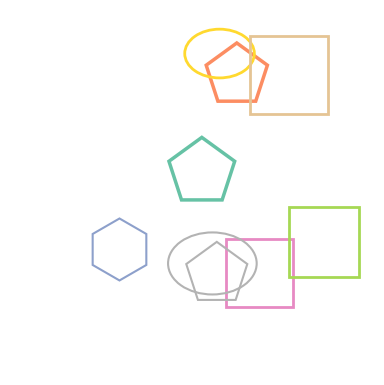[{"shape": "pentagon", "thickness": 2.5, "radius": 0.45, "center": [0.524, 0.553]}, {"shape": "pentagon", "thickness": 2.5, "radius": 0.42, "center": [0.615, 0.805]}, {"shape": "hexagon", "thickness": 1.5, "radius": 0.4, "center": [0.31, 0.352]}, {"shape": "square", "thickness": 2, "radius": 0.44, "center": [0.674, 0.292]}, {"shape": "square", "thickness": 2, "radius": 0.46, "center": [0.842, 0.371]}, {"shape": "oval", "thickness": 2, "radius": 0.45, "center": [0.57, 0.861]}, {"shape": "square", "thickness": 2, "radius": 0.51, "center": [0.751, 0.804]}, {"shape": "pentagon", "thickness": 1.5, "radius": 0.42, "center": [0.563, 0.288]}, {"shape": "oval", "thickness": 1.5, "radius": 0.58, "center": [0.552, 0.316]}]